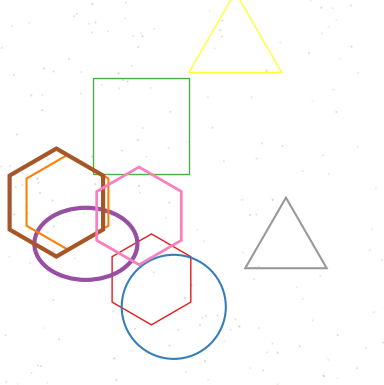[{"shape": "hexagon", "thickness": 1, "radius": 0.59, "center": [0.393, 0.274]}, {"shape": "circle", "thickness": 1.5, "radius": 0.68, "center": [0.451, 0.203]}, {"shape": "square", "thickness": 1, "radius": 0.62, "center": [0.366, 0.673]}, {"shape": "oval", "thickness": 3, "radius": 0.67, "center": [0.223, 0.367]}, {"shape": "hexagon", "thickness": 1.5, "radius": 0.61, "center": [0.175, 0.475]}, {"shape": "triangle", "thickness": 1, "radius": 0.7, "center": [0.611, 0.881]}, {"shape": "hexagon", "thickness": 3, "radius": 0.7, "center": [0.146, 0.474]}, {"shape": "hexagon", "thickness": 2, "radius": 0.63, "center": [0.361, 0.439]}, {"shape": "triangle", "thickness": 1.5, "radius": 0.61, "center": [0.743, 0.364]}]